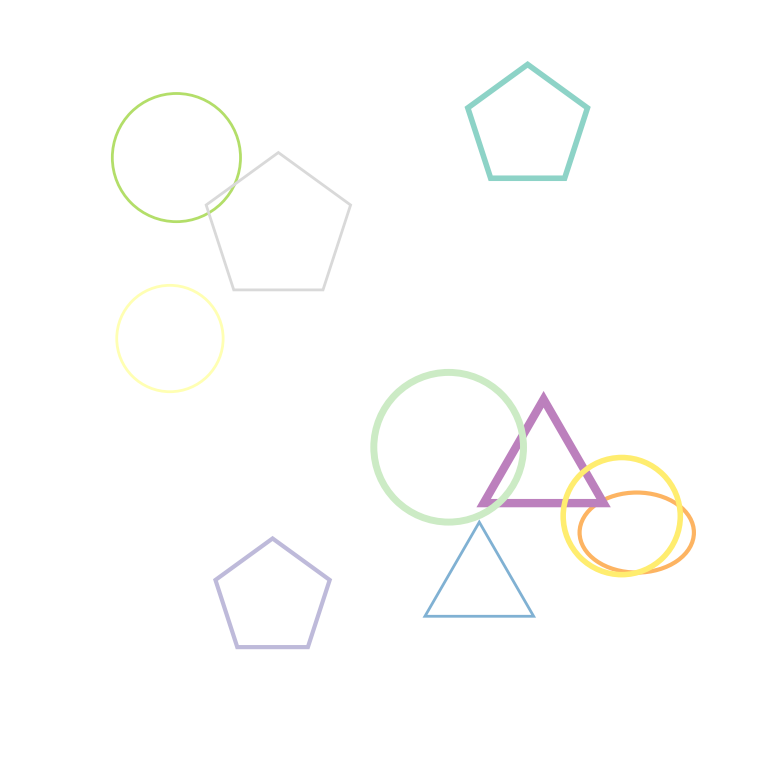[{"shape": "pentagon", "thickness": 2, "radius": 0.41, "center": [0.685, 0.835]}, {"shape": "circle", "thickness": 1, "radius": 0.35, "center": [0.221, 0.56]}, {"shape": "pentagon", "thickness": 1.5, "radius": 0.39, "center": [0.354, 0.223]}, {"shape": "triangle", "thickness": 1, "radius": 0.41, "center": [0.622, 0.24]}, {"shape": "oval", "thickness": 1.5, "radius": 0.37, "center": [0.827, 0.308]}, {"shape": "circle", "thickness": 1, "radius": 0.42, "center": [0.229, 0.795]}, {"shape": "pentagon", "thickness": 1, "radius": 0.49, "center": [0.362, 0.703]}, {"shape": "triangle", "thickness": 3, "radius": 0.45, "center": [0.706, 0.392]}, {"shape": "circle", "thickness": 2.5, "radius": 0.49, "center": [0.583, 0.419]}, {"shape": "circle", "thickness": 2, "radius": 0.38, "center": [0.807, 0.33]}]